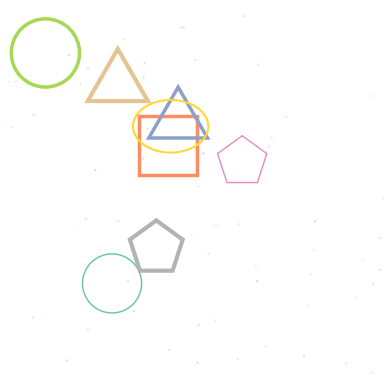[{"shape": "circle", "thickness": 1, "radius": 0.38, "center": [0.291, 0.264]}, {"shape": "square", "thickness": 2.5, "radius": 0.38, "center": [0.437, 0.623]}, {"shape": "triangle", "thickness": 2.5, "radius": 0.44, "center": [0.463, 0.686]}, {"shape": "pentagon", "thickness": 1, "radius": 0.34, "center": [0.629, 0.58]}, {"shape": "circle", "thickness": 2.5, "radius": 0.44, "center": [0.118, 0.862]}, {"shape": "oval", "thickness": 1.5, "radius": 0.49, "center": [0.443, 0.672]}, {"shape": "triangle", "thickness": 3, "radius": 0.45, "center": [0.306, 0.783]}, {"shape": "pentagon", "thickness": 3, "radius": 0.36, "center": [0.406, 0.355]}]